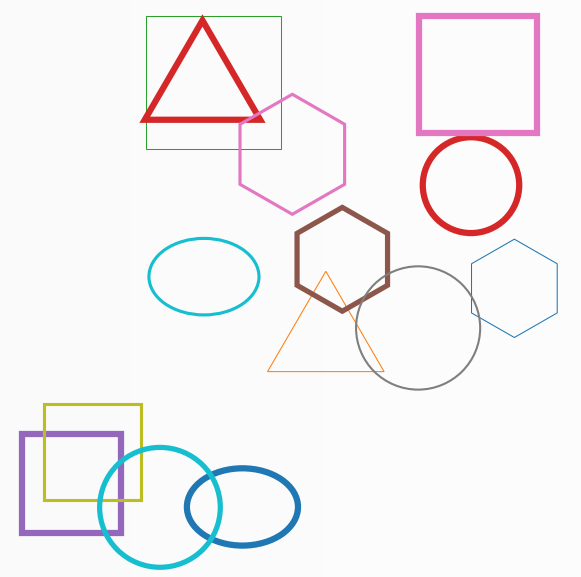[{"shape": "hexagon", "thickness": 0.5, "radius": 0.43, "center": [0.885, 0.5]}, {"shape": "oval", "thickness": 3, "radius": 0.48, "center": [0.417, 0.121]}, {"shape": "triangle", "thickness": 0.5, "radius": 0.58, "center": [0.561, 0.414]}, {"shape": "square", "thickness": 0.5, "radius": 0.58, "center": [0.367, 0.856]}, {"shape": "triangle", "thickness": 3, "radius": 0.57, "center": [0.348, 0.849]}, {"shape": "circle", "thickness": 3, "radius": 0.41, "center": [0.81, 0.679]}, {"shape": "square", "thickness": 3, "radius": 0.43, "center": [0.123, 0.162]}, {"shape": "hexagon", "thickness": 2.5, "radius": 0.45, "center": [0.589, 0.55]}, {"shape": "hexagon", "thickness": 1.5, "radius": 0.52, "center": [0.503, 0.732]}, {"shape": "square", "thickness": 3, "radius": 0.51, "center": [0.822, 0.87]}, {"shape": "circle", "thickness": 1, "radius": 0.53, "center": [0.719, 0.431]}, {"shape": "square", "thickness": 1.5, "radius": 0.42, "center": [0.159, 0.217]}, {"shape": "oval", "thickness": 1.5, "radius": 0.47, "center": [0.351, 0.52]}, {"shape": "circle", "thickness": 2.5, "radius": 0.52, "center": [0.275, 0.121]}]